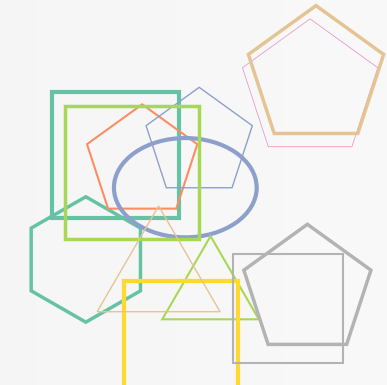[{"shape": "square", "thickness": 3, "radius": 0.82, "center": [0.298, 0.597]}, {"shape": "hexagon", "thickness": 2.5, "radius": 0.81, "center": [0.221, 0.326]}, {"shape": "pentagon", "thickness": 1.5, "radius": 0.75, "center": [0.367, 0.579]}, {"shape": "oval", "thickness": 3, "radius": 0.92, "center": [0.478, 0.512]}, {"shape": "pentagon", "thickness": 1, "radius": 0.72, "center": [0.514, 0.629]}, {"shape": "pentagon", "thickness": 0.5, "radius": 0.92, "center": [0.8, 0.767]}, {"shape": "triangle", "thickness": 1.5, "radius": 0.72, "center": [0.543, 0.243]}, {"shape": "square", "thickness": 2.5, "radius": 0.86, "center": [0.34, 0.553]}, {"shape": "square", "thickness": 3, "radius": 0.73, "center": [0.468, 0.122]}, {"shape": "triangle", "thickness": 1, "radius": 0.92, "center": [0.409, 0.282]}, {"shape": "pentagon", "thickness": 2.5, "radius": 0.92, "center": [0.815, 0.802]}, {"shape": "pentagon", "thickness": 2.5, "radius": 0.86, "center": [0.793, 0.245]}, {"shape": "square", "thickness": 1.5, "radius": 0.71, "center": [0.744, 0.198]}]